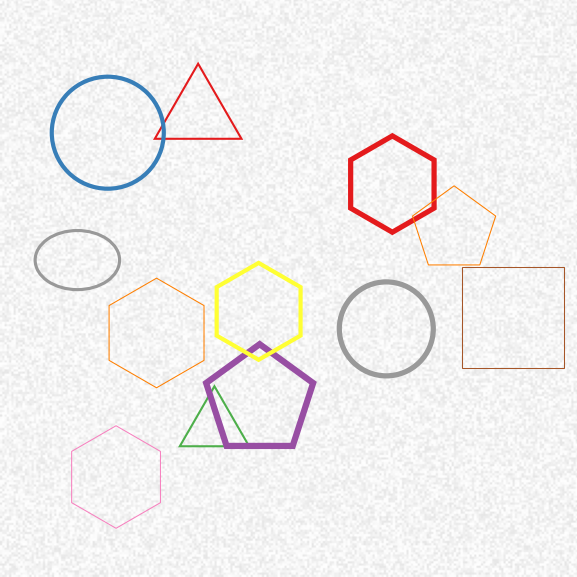[{"shape": "triangle", "thickness": 1, "radius": 0.43, "center": [0.343, 0.802]}, {"shape": "hexagon", "thickness": 2.5, "radius": 0.42, "center": [0.679, 0.68]}, {"shape": "circle", "thickness": 2, "radius": 0.48, "center": [0.187, 0.769]}, {"shape": "triangle", "thickness": 1, "radius": 0.35, "center": [0.371, 0.261]}, {"shape": "pentagon", "thickness": 3, "radius": 0.49, "center": [0.45, 0.306]}, {"shape": "pentagon", "thickness": 0.5, "radius": 0.38, "center": [0.786, 0.602]}, {"shape": "hexagon", "thickness": 0.5, "radius": 0.47, "center": [0.271, 0.423]}, {"shape": "hexagon", "thickness": 2, "radius": 0.42, "center": [0.448, 0.46]}, {"shape": "square", "thickness": 0.5, "radius": 0.44, "center": [0.888, 0.449]}, {"shape": "hexagon", "thickness": 0.5, "radius": 0.44, "center": [0.201, 0.173]}, {"shape": "oval", "thickness": 1.5, "radius": 0.37, "center": [0.134, 0.549]}, {"shape": "circle", "thickness": 2.5, "radius": 0.41, "center": [0.669, 0.43]}]